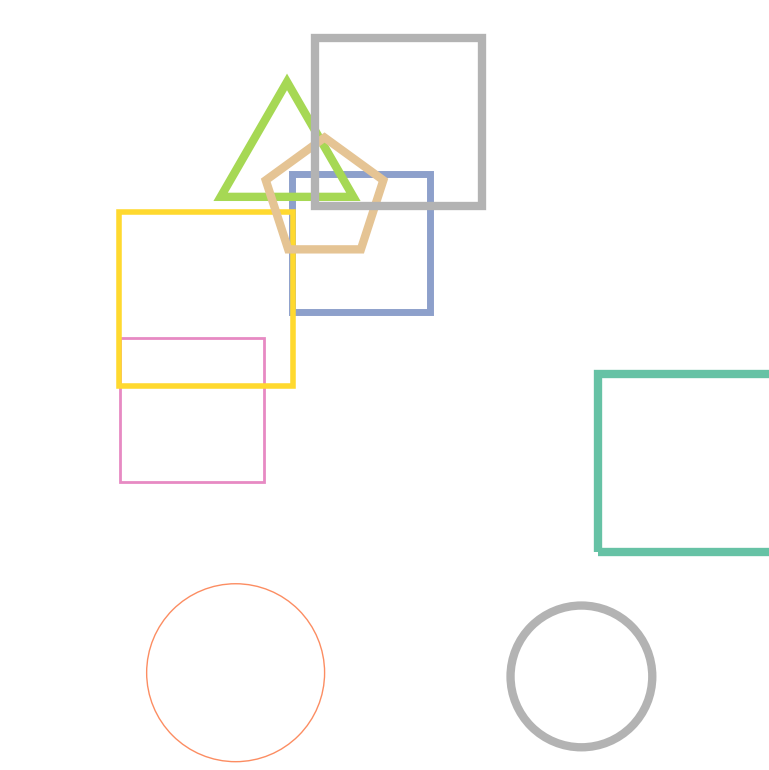[{"shape": "square", "thickness": 3, "radius": 0.58, "center": [0.893, 0.399]}, {"shape": "circle", "thickness": 0.5, "radius": 0.58, "center": [0.306, 0.126]}, {"shape": "square", "thickness": 2.5, "radius": 0.45, "center": [0.469, 0.685]}, {"shape": "square", "thickness": 1, "radius": 0.47, "center": [0.25, 0.468]}, {"shape": "triangle", "thickness": 3, "radius": 0.5, "center": [0.373, 0.794]}, {"shape": "square", "thickness": 2, "radius": 0.56, "center": [0.268, 0.611]}, {"shape": "pentagon", "thickness": 3, "radius": 0.4, "center": [0.422, 0.741]}, {"shape": "circle", "thickness": 3, "radius": 0.46, "center": [0.755, 0.122]}, {"shape": "square", "thickness": 3, "radius": 0.54, "center": [0.518, 0.841]}]